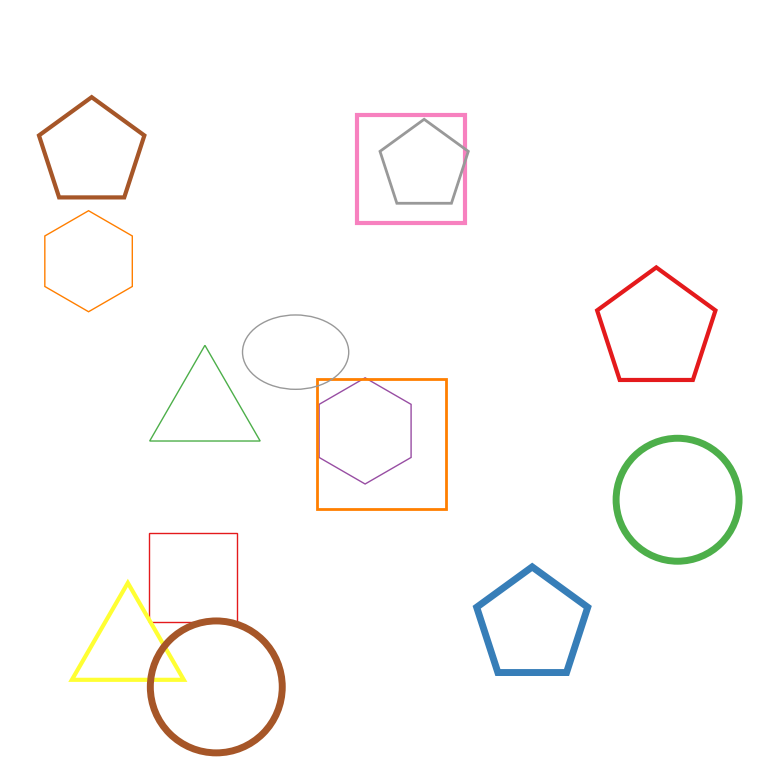[{"shape": "square", "thickness": 0.5, "radius": 0.29, "center": [0.251, 0.25]}, {"shape": "pentagon", "thickness": 1.5, "radius": 0.4, "center": [0.852, 0.572]}, {"shape": "pentagon", "thickness": 2.5, "radius": 0.38, "center": [0.691, 0.188]}, {"shape": "triangle", "thickness": 0.5, "radius": 0.41, "center": [0.266, 0.469]}, {"shape": "circle", "thickness": 2.5, "radius": 0.4, "center": [0.88, 0.351]}, {"shape": "hexagon", "thickness": 0.5, "radius": 0.34, "center": [0.474, 0.44]}, {"shape": "square", "thickness": 1, "radius": 0.42, "center": [0.496, 0.423]}, {"shape": "hexagon", "thickness": 0.5, "radius": 0.33, "center": [0.115, 0.661]}, {"shape": "triangle", "thickness": 1.5, "radius": 0.42, "center": [0.166, 0.159]}, {"shape": "pentagon", "thickness": 1.5, "radius": 0.36, "center": [0.119, 0.802]}, {"shape": "circle", "thickness": 2.5, "radius": 0.43, "center": [0.281, 0.108]}, {"shape": "square", "thickness": 1.5, "radius": 0.35, "center": [0.534, 0.78]}, {"shape": "oval", "thickness": 0.5, "radius": 0.34, "center": [0.384, 0.543]}, {"shape": "pentagon", "thickness": 1, "radius": 0.3, "center": [0.551, 0.785]}]